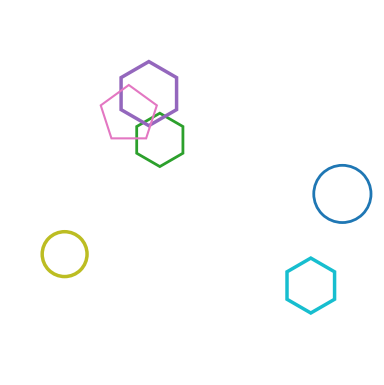[{"shape": "circle", "thickness": 2, "radius": 0.37, "center": [0.889, 0.496]}, {"shape": "hexagon", "thickness": 2, "radius": 0.35, "center": [0.415, 0.637]}, {"shape": "hexagon", "thickness": 2.5, "radius": 0.42, "center": [0.387, 0.757]}, {"shape": "pentagon", "thickness": 1.5, "radius": 0.38, "center": [0.335, 0.703]}, {"shape": "circle", "thickness": 2.5, "radius": 0.29, "center": [0.168, 0.34]}, {"shape": "hexagon", "thickness": 2.5, "radius": 0.36, "center": [0.807, 0.258]}]